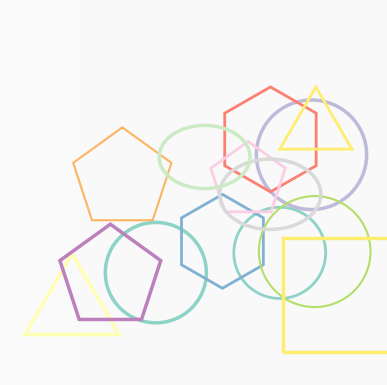[{"shape": "circle", "thickness": 2.5, "radius": 0.65, "center": [0.402, 0.292]}, {"shape": "circle", "thickness": 2, "radius": 0.59, "center": [0.722, 0.343]}, {"shape": "triangle", "thickness": 2.5, "radius": 0.7, "center": [0.186, 0.201]}, {"shape": "circle", "thickness": 2.5, "radius": 0.71, "center": [0.804, 0.598]}, {"shape": "hexagon", "thickness": 2, "radius": 0.68, "center": [0.698, 0.638]}, {"shape": "hexagon", "thickness": 2, "radius": 0.61, "center": [0.574, 0.373]}, {"shape": "pentagon", "thickness": 1.5, "radius": 0.67, "center": [0.316, 0.536]}, {"shape": "circle", "thickness": 1.5, "radius": 0.72, "center": [0.812, 0.347]}, {"shape": "pentagon", "thickness": 2, "radius": 0.51, "center": [0.64, 0.532]}, {"shape": "oval", "thickness": 2.5, "radius": 0.65, "center": [0.697, 0.495]}, {"shape": "pentagon", "thickness": 2.5, "radius": 0.68, "center": [0.285, 0.281]}, {"shape": "oval", "thickness": 2.5, "radius": 0.59, "center": [0.528, 0.592]}, {"shape": "triangle", "thickness": 2, "radius": 0.54, "center": [0.815, 0.666]}, {"shape": "square", "thickness": 2.5, "radius": 0.74, "center": [0.878, 0.233]}]